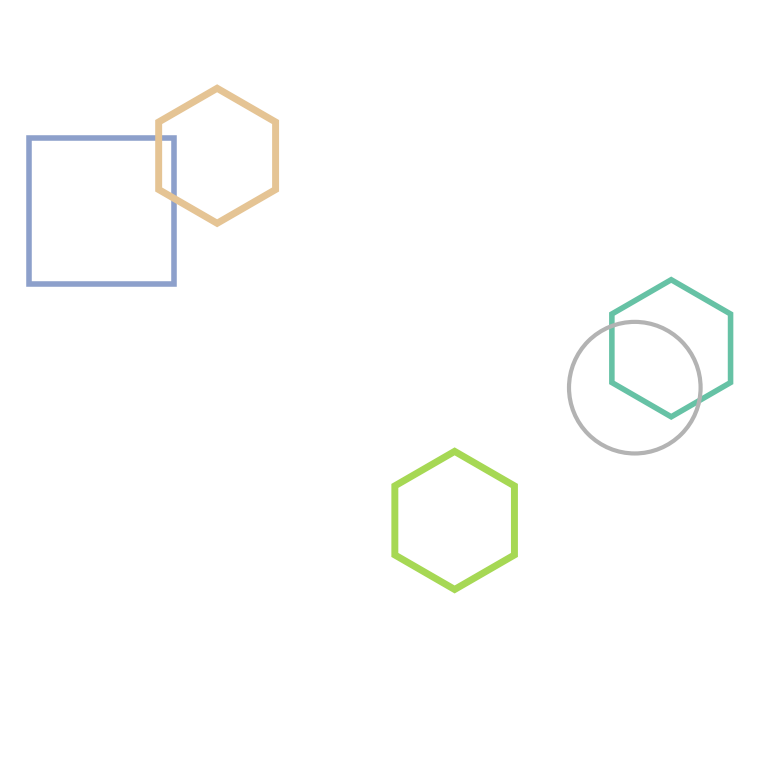[{"shape": "hexagon", "thickness": 2, "radius": 0.44, "center": [0.872, 0.548]}, {"shape": "square", "thickness": 2, "radius": 0.47, "center": [0.132, 0.726]}, {"shape": "hexagon", "thickness": 2.5, "radius": 0.45, "center": [0.59, 0.324]}, {"shape": "hexagon", "thickness": 2.5, "radius": 0.44, "center": [0.282, 0.798]}, {"shape": "circle", "thickness": 1.5, "radius": 0.43, "center": [0.824, 0.497]}]